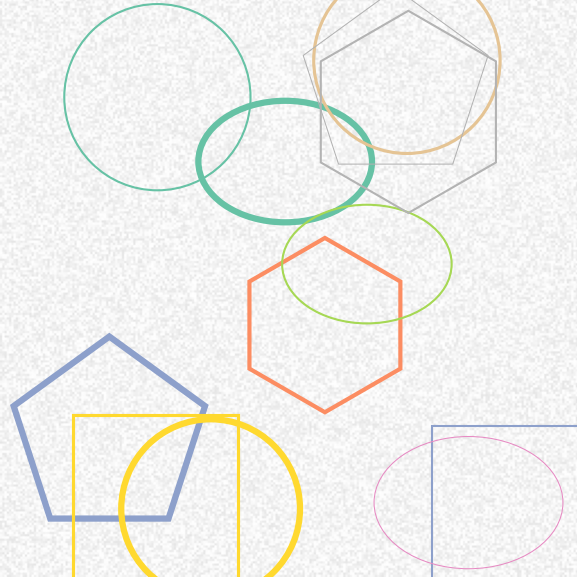[{"shape": "circle", "thickness": 1, "radius": 0.81, "center": [0.273, 0.831]}, {"shape": "oval", "thickness": 3, "radius": 0.75, "center": [0.494, 0.719]}, {"shape": "hexagon", "thickness": 2, "radius": 0.75, "center": [0.563, 0.436]}, {"shape": "pentagon", "thickness": 3, "radius": 0.87, "center": [0.189, 0.242]}, {"shape": "square", "thickness": 1, "radius": 0.68, "center": [0.884, 0.124]}, {"shape": "oval", "thickness": 0.5, "radius": 0.82, "center": [0.811, 0.129]}, {"shape": "oval", "thickness": 1, "radius": 0.73, "center": [0.635, 0.542]}, {"shape": "circle", "thickness": 3, "radius": 0.77, "center": [0.365, 0.118]}, {"shape": "square", "thickness": 1.5, "radius": 0.72, "center": [0.27, 0.137]}, {"shape": "circle", "thickness": 1.5, "radius": 0.81, "center": [0.705, 0.895]}, {"shape": "pentagon", "thickness": 0.5, "radius": 0.84, "center": [0.685, 0.851]}, {"shape": "hexagon", "thickness": 1, "radius": 0.88, "center": [0.707, 0.805]}]